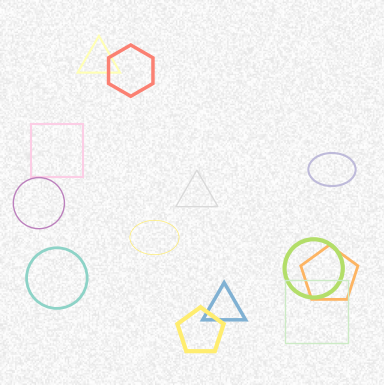[{"shape": "circle", "thickness": 2, "radius": 0.39, "center": [0.148, 0.278]}, {"shape": "triangle", "thickness": 1.5, "radius": 0.32, "center": [0.257, 0.843]}, {"shape": "oval", "thickness": 1.5, "radius": 0.31, "center": [0.862, 0.56]}, {"shape": "hexagon", "thickness": 2.5, "radius": 0.33, "center": [0.34, 0.817]}, {"shape": "triangle", "thickness": 2.5, "radius": 0.32, "center": [0.582, 0.202]}, {"shape": "pentagon", "thickness": 2, "radius": 0.39, "center": [0.855, 0.285]}, {"shape": "circle", "thickness": 3, "radius": 0.38, "center": [0.815, 0.303]}, {"shape": "square", "thickness": 1.5, "radius": 0.34, "center": [0.148, 0.609]}, {"shape": "triangle", "thickness": 1, "radius": 0.32, "center": [0.511, 0.495]}, {"shape": "circle", "thickness": 1, "radius": 0.33, "center": [0.101, 0.472]}, {"shape": "square", "thickness": 1, "radius": 0.41, "center": [0.822, 0.19]}, {"shape": "pentagon", "thickness": 3, "radius": 0.32, "center": [0.521, 0.139]}, {"shape": "oval", "thickness": 0.5, "radius": 0.32, "center": [0.401, 0.383]}]